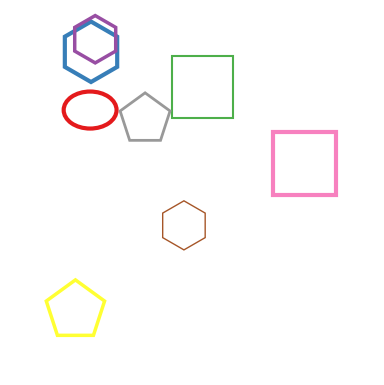[{"shape": "oval", "thickness": 3, "radius": 0.34, "center": [0.234, 0.714]}, {"shape": "hexagon", "thickness": 3, "radius": 0.39, "center": [0.236, 0.866]}, {"shape": "square", "thickness": 1.5, "radius": 0.4, "center": [0.526, 0.775]}, {"shape": "hexagon", "thickness": 2.5, "radius": 0.31, "center": [0.247, 0.898]}, {"shape": "pentagon", "thickness": 2.5, "radius": 0.4, "center": [0.196, 0.193]}, {"shape": "hexagon", "thickness": 1, "radius": 0.32, "center": [0.478, 0.415]}, {"shape": "square", "thickness": 3, "radius": 0.41, "center": [0.79, 0.575]}, {"shape": "pentagon", "thickness": 2, "radius": 0.34, "center": [0.377, 0.691]}]